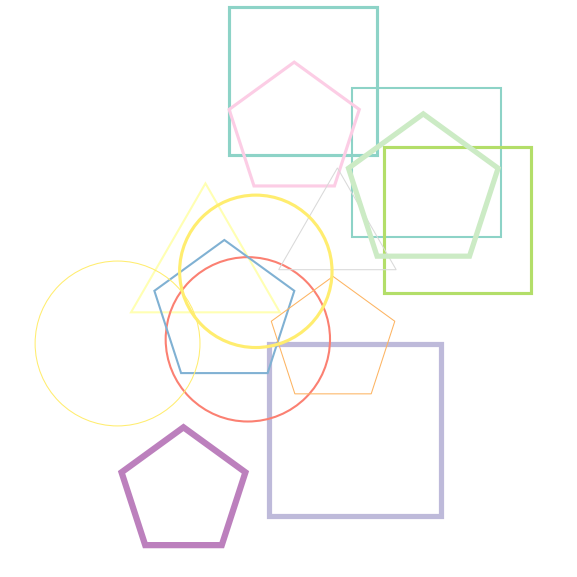[{"shape": "square", "thickness": 1, "radius": 0.65, "center": [0.739, 0.717]}, {"shape": "square", "thickness": 1.5, "radius": 0.64, "center": [0.525, 0.858]}, {"shape": "triangle", "thickness": 1, "radius": 0.74, "center": [0.356, 0.533]}, {"shape": "square", "thickness": 2.5, "radius": 0.74, "center": [0.615, 0.255]}, {"shape": "circle", "thickness": 1, "radius": 0.71, "center": [0.429, 0.412]}, {"shape": "pentagon", "thickness": 1, "radius": 0.64, "center": [0.388, 0.456]}, {"shape": "pentagon", "thickness": 0.5, "radius": 0.56, "center": [0.577, 0.408]}, {"shape": "square", "thickness": 1.5, "radius": 0.64, "center": [0.793, 0.618]}, {"shape": "pentagon", "thickness": 1.5, "radius": 0.59, "center": [0.509, 0.773]}, {"shape": "triangle", "thickness": 0.5, "radius": 0.59, "center": [0.584, 0.591]}, {"shape": "pentagon", "thickness": 3, "radius": 0.56, "center": [0.318, 0.146]}, {"shape": "pentagon", "thickness": 2.5, "radius": 0.68, "center": [0.733, 0.666]}, {"shape": "circle", "thickness": 0.5, "radius": 0.71, "center": [0.204, 0.404]}, {"shape": "circle", "thickness": 1.5, "radius": 0.66, "center": [0.443, 0.529]}]